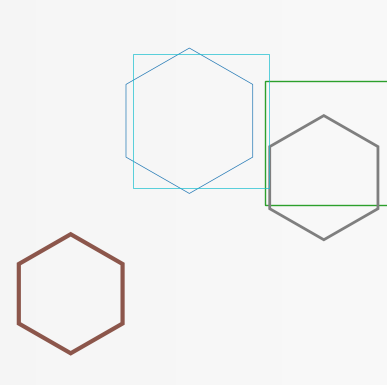[{"shape": "hexagon", "thickness": 0.5, "radius": 0.94, "center": [0.489, 0.686]}, {"shape": "square", "thickness": 1, "radius": 0.81, "center": [0.846, 0.629]}, {"shape": "hexagon", "thickness": 3, "radius": 0.77, "center": [0.182, 0.237]}, {"shape": "hexagon", "thickness": 2, "radius": 0.81, "center": [0.836, 0.539]}, {"shape": "square", "thickness": 0.5, "radius": 0.87, "center": [0.519, 0.685]}]